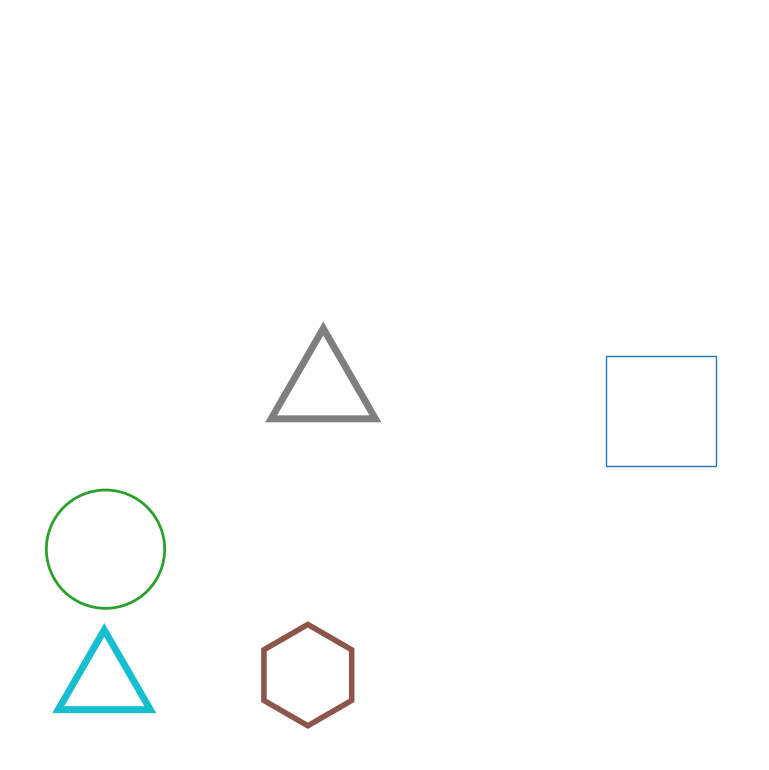[{"shape": "square", "thickness": 0.5, "radius": 0.36, "center": [0.858, 0.466]}, {"shape": "circle", "thickness": 1, "radius": 0.38, "center": [0.137, 0.287]}, {"shape": "hexagon", "thickness": 2, "radius": 0.33, "center": [0.4, 0.123]}, {"shape": "triangle", "thickness": 2.5, "radius": 0.39, "center": [0.42, 0.495]}, {"shape": "triangle", "thickness": 2.5, "radius": 0.35, "center": [0.135, 0.113]}]